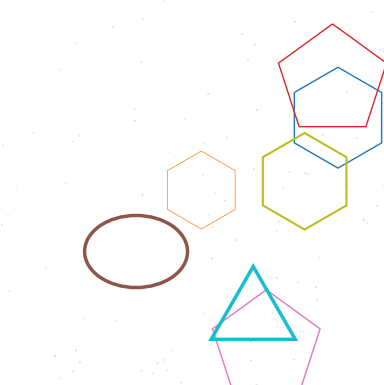[{"shape": "hexagon", "thickness": 1, "radius": 0.65, "center": [0.878, 0.694]}, {"shape": "hexagon", "thickness": 0.5, "radius": 0.51, "center": [0.523, 0.506]}, {"shape": "pentagon", "thickness": 1, "radius": 0.74, "center": [0.864, 0.79]}, {"shape": "oval", "thickness": 2.5, "radius": 0.67, "center": [0.353, 0.347]}, {"shape": "pentagon", "thickness": 1, "radius": 0.73, "center": [0.692, 0.1]}, {"shape": "hexagon", "thickness": 1.5, "radius": 0.63, "center": [0.791, 0.529]}, {"shape": "triangle", "thickness": 2.5, "radius": 0.63, "center": [0.658, 0.182]}]